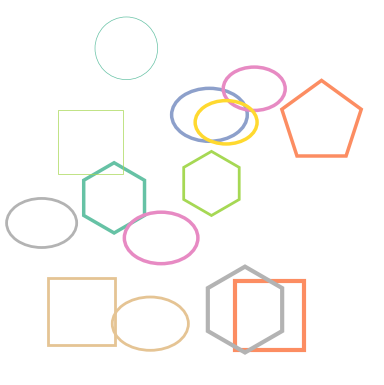[{"shape": "circle", "thickness": 0.5, "radius": 0.41, "center": [0.328, 0.875]}, {"shape": "hexagon", "thickness": 2.5, "radius": 0.46, "center": [0.296, 0.486]}, {"shape": "pentagon", "thickness": 2.5, "radius": 0.54, "center": [0.835, 0.683]}, {"shape": "square", "thickness": 3, "radius": 0.45, "center": [0.7, 0.181]}, {"shape": "oval", "thickness": 2.5, "radius": 0.49, "center": [0.544, 0.702]}, {"shape": "oval", "thickness": 2.5, "radius": 0.48, "center": [0.418, 0.382]}, {"shape": "oval", "thickness": 2.5, "radius": 0.4, "center": [0.66, 0.769]}, {"shape": "hexagon", "thickness": 2, "radius": 0.42, "center": [0.549, 0.524]}, {"shape": "square", "thickness": 0.5, "radius": 0.42, "center": [0.234, 0.631]}, {"shape": "oval", "thickness": 2.5, "radius": 0.4, "center": [0.587, 0.682]}, {"shape": "oval", "thickness": 2, "radius": 0.49, "center": [0.39, 0.159]}, {"shape": "square", "thickness": 2, "radius": 0.44, "center": [0.211, 0.192]}, {"shape": "oval", "thickness": 2, "radius": 0.46, "center": [0.108, 0.421]}, {"shape": "hexagon", "thickness": 3, "radius": 0.56, "center": [0.636, 0.196]}]